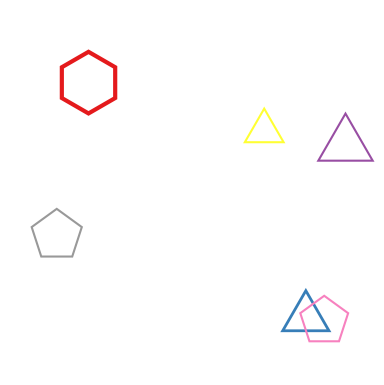[{"shape": "hexagon", "thickness": 3, "radius": 0.4, "center": [0.23, 0.785]}, {"shape": "triangle", "thickness": 2, "radius": 0.35, "center": [0.794, 0.176]}, {"shape": "triangle", "thickness": 1.5, "radius": 0.41, "center": [0.897, 0.623]}, {"shape": "triangle", "thickness": 1.5, "radius": 0.29, "center": [0.686, 0.66]}, {"shape": "pentagon", "thickness": 1.5, "radius": 0.33, "center": [0.842, 0.166]}, {"shape": "pentagon", "thickness": 1.5, "radius": 0.34, "center": [0.147, 0.389]}]